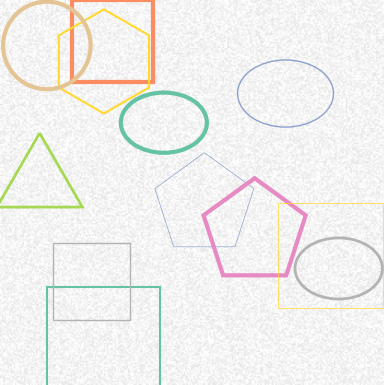[{"shape": "oval", "thickness": 3, "radius": 0.56, "center": [0.426, 0.681]}, {"shape": "square", "thickness": 1.5, "radius": 0.73, "center": [0.268, 0.107]}, {"shape": "square", "thickness": 3, "radius": 0.53, "center": [0.291, 0.893]}, {"shape": "oval", "thickness": 1, "radius": 0.62, "center": [0.742, 0.757]}, {"shape": "pentagon", "thickness": 0.5, "radius": 0.68, "center": [0.531, 0.468]}, {"shape": "pentagon", "thickness": 3, "radius": 0.7, "center": [0.661, 0.398]}, {"shape": "triangle", "thickness": 2, "radius": 0.64, "center": [0.103, 0.526]}, {"shape": "square", "thickness": 0.5, "radius": 0.68, "center": [0.857, 0.335]}, {"shape": "hexagon", "thickness": 1.5, "radius": 0.68, "center": [0.27, 0.84]}, {"shape": "circle", "thickness": 3, "radius": 0.57, "center": [0.122, 0.882]}, {"shape": "square", "thickness": 1, "radius": 0.5, "center": [0.238, 0.269]}, {"shape": "oval", "thickness": 2, "radius": 0.57, "center": [0.88, 0.303]}]